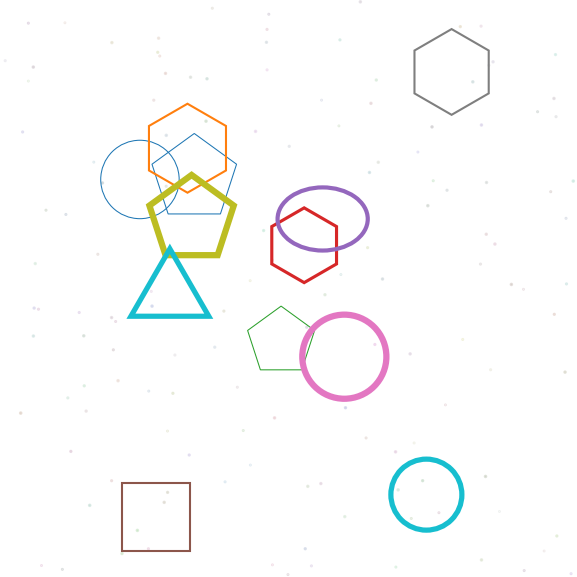[{"shape": "circle", "thickness": 0.5, "radius": 0.34, "center": [0.242, 0.688]}, {"shape": "pentagon", "thickness": 0.5, "radius": 0.39, "center": [0.336, 0.691]}, {"shape": "hexagon", "thickness": 1, "radius": 0.39, "center": [0.325, 0.742]}, {"shape": "pentagon", "thickness": 0.5, "radius": 0.3, "center": [0.487, 0.408]}, {"shape": "hexagon", "thickness": 1.5, "radius": 0.32, "center": [0.527, 0.574]}, {"shape": "oval", "thickness": 2, "radius": 0.39, "center": [0.559, 0.62]}, {"shape": "square", "thickness": 1, "radius": 0.29, "center": [0.27, 0.104]}, {"shape": "circle", "thickness": 3, "radius": 0.36, "center": [0.596, 0.381]}, {"shape": "hexagon", "thickness": 1, "radius": 0.37, "center": [0.782, 0.875]}, {"shape": "pentagon", "thickness": 3, "radius": 0.38, "center": [0.332, 0.619]}, {"shape": "circle", "thickness": 2.5, "radius": 0.31, "center": [0.738, 0.143]}, {"shape": "triangle", "thickness": 2.5, "radius": 0.39, "center": [0.294, 0.49]}]